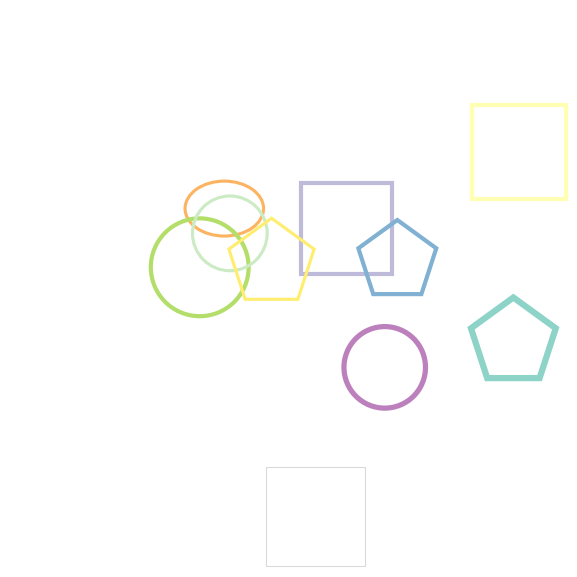[{"shape": "pentagon", "thickness": 3, "radius": 0.39, "center": [0.889, 0.407]}, {"shape": "square", "thickness": 2, "radius": 0.41, "center": [0.899, 0.736]}, {"shape": "square", "thickness": 2, "radius": 0.39, "center": [0.6, 0.604]}, {"shape": "pentagon", "thickness": 2, "radius": 0.35, "center": [0.688, 0.547]}, {"shape": "oval", "thickness": 1.5, "radius": 0.34, "center": [0.388, 0.638]}, {"shape": "circle", "thickness": 2, "radius": 0.42, "center": [0.346, 0.536]}, {"shape": "square", "thickness": 0.5, "radius": 0.43, "center": [0.546, 0.105]}, {"shape": "circle", "thickness": 2.5, "radius": 0.35, "center": [0.666, 0.363]}, {"shape": "circle", "thickness": 1.5, "radius": 0.32, "center": [0.398, 0.595]}, {"shape": "pentagon", "thickness": 1.5, "radius": 0.39, "center": [0.47, 0.544]}]